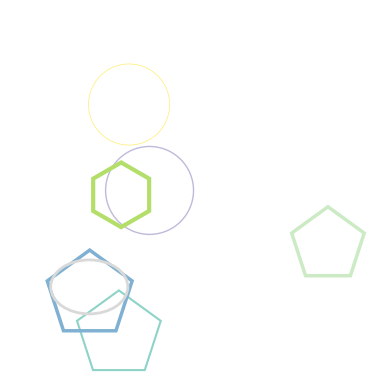[{"shape": "pentagon", "thickness": 1.5, "radius": 0.57, "center": [0.309, 0.131]}, {"shape": "circle", "thickness": 1, "radius": 0.57, "center": [0.388, 0.505]}, {"shape": "pentagon", "thickness": 2.5, "radius": 0.58, "center": [0.233, 0.235]}, {"shape": "hexagon", "thickness": 3, "radius": 0.42, "center": [0.315, 0.494]}, {"shape": "oval", "thickness": 2, "radius": 0.5, "center": [0.232, 0.255]}, {"shape": "pentagon", "thickness": 2.5, "radius": 0.5, "center": [0.852, 0.364]}, {"shape": "circle", "thickness": 0.5, "radius": 0.53, "center": [0.335, 0.729]}]